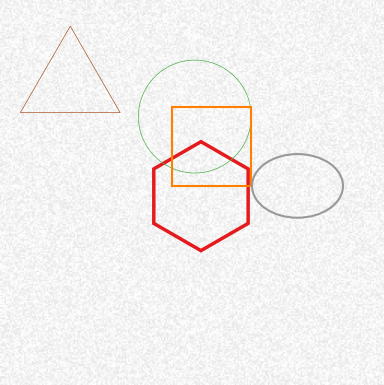[{"shape": "hexagon", "thickness": 2.5, "radius": 0.71, "center": [0.522, 0.491]}, {"shape": "circle", "thickness": 0.5, "radius": 0.73, "center": [0.506, 0.697]}, {"shape": "square", "thickness": 1.5, "radius": 0.51, "center": [0.549, 0.619]}, {"shape": "triangle", "thickness": 0.5, "radius": 0.75, "center": [0.182, 0.782]}, {"shape": "oval", "thickness": 1.5, "radius": 0.59, "center": [0.773, 0.517]}]